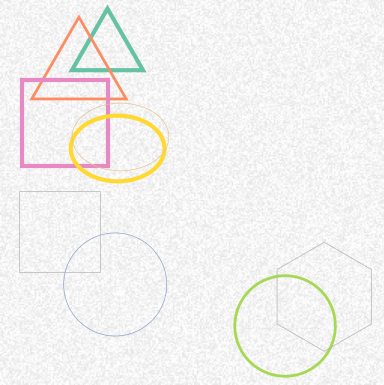[{"shape": "triangle", "thickness": 3, "radius": 0.53, "center": [0.279, 0.871]}, {"shape": "triangle", "thickness": 2, "radius": 0.71, "center": [0.205, 0.814]}, {"shape": "circle", "thickness": 0.5, "radius": 0.67, "center": [0.299, 0.261]}, {"shape": "square", "thickness": 3, "radius": 0.56, "center": [0.168, 0.68]}, {"shape": "circle", "thickness": 2, "radius": 0.65, "center": [0.74, 0.153]}, {"shape": "oval", "thickness": 3, "radius": 0.61, "center": [0.306, 0.614]}, {"shape": "oval", "thickness": 0.5, "radius": 0.63, "center": [0.313, 0.644]}, {"shape": "square", "thickness": 0.5, "radius": 0.53, "center": [0.155, 0.399]}, {"shape": "hexagon", "thickness": 0.5, "radius": 0.71, "center": [0.842, 0.229]}]